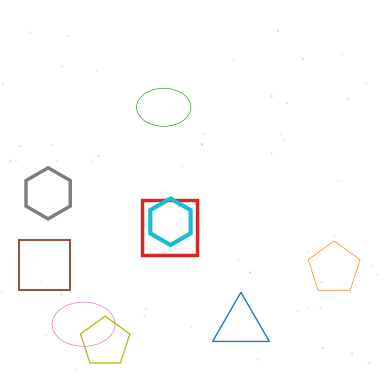[{"shape": "triangle", "thickness": 1, "radius": 0.43, "center": [0.626, 0.156]}, {"shape": "pentagon", "thickness": 0.5, "radius": 0.35, "center": [0.868, 0.303]}, {"shape": "oval", "thickness": 0.5, "radius": 0.35, "center": [0.425, 0.721]}, {"shape": "square", "thickness": 2.5, "radius": 0.36, "center": [0.439, 0.41]}, {"shape": "square", "thickness": 1.5, "radius": 0.33, "center": [0.115, 0.312]}, {"shape": "oval", "thickness": 0.5, "radius": 0.41, "center": [0.217, 0.158]}, {"shape": "hexagon", "thickness": 2.5, "radius": 0.33, "center": [0.125, 0.498]}, {"shape": "pentagon", "thickness": 1, "radius": 0.34, "center": [0.273, 0.112]}, {"shape": "hexagon", "thickness": 3, "radius": 0.3, "center": [0.443, 0.424]}]